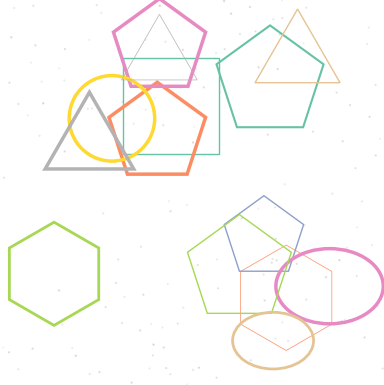[{"shape": "pentagon", "thickness": 1.5, "radius": 0.73, "center": [0.701, 0.788]}, {"shape": "square", "thickness": 1, "radius": 0.62, "center": [0.443, 0.726]}, {"shape": "pentagon", "thickness": 2.5, "radius": 0.66, "center": [0.408, 0.654]}, {"shape": "hexagon", "thickness": 0.5, "radius": 0.68, "center": [0.743, 0.227]}, {"shape": "pentagon", "thickness": 1, "radius": 0.54, "center": [0.686, 0.383]}, {"shape": "pentagon", "thickness": 2.5, "radius": 0.63, "center": [0.414, 0.878]}, {"shape": "oval", "thickness": 2.5, "radius": 0.7, "center": [0.856, 0.257]}, {"shape": "pentagon", "thickness": 1, "radius": 0.71, "center": [0.622, 0.301]}, {"shape": "hexagon", "thickness": 2, "radius": 0.67, "center": [0.14, 0.289]}, {"shape": "circle", "thickness": 2.5, "radius": 0.56, "center": [0.291, 0.693]}, {"shape": "oval", "thickness": 2, "radius": 0.53, "center": [0.709, 0.115]}, {"shape": "triangle", "thickness": 1, "radius": 0.64, "center": [0.773, 0.849]}, {"shape": "triangle", "thickness": 2.5, "radius": 0.66, "center": [0.232, 0.628]}, {"shape": "triangle", "thickness": 0.5, "radius": 0.57, "center": [0.414, 0.849]}]